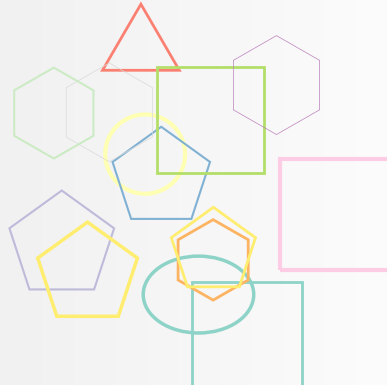[{"shape": "oval", "thickness": 2.5, "radius": 0.71, "center": [0.512, 0.235]}, {"shape": "square", "thickness": 2, "radius": 0.71, "center": [0.637, 0.126]}, {"shape": "circle", "thickness": 3, "radius": 0.52, "center": [0.375, 0.6]}, {"shape": "pentagon", "thickness": 1.5, "radius": 0.71, "center": [0.159, 0.363]}, {"shape": "triangle", "thickness": 2, "radius": 0.57, "center": [0.364, 0.875]}, {"shape": "pentagon", "thickness": 1.5, "radius": 0.66, "center": [0.416, 0.538]}, {"shape": "hexagon", "thickness": 2, "radius": 0.52, "center": [0.55, 0.325]}, {"shape": "square", "thickness": 2, "radius": 0.69, "center": [0.544, 0.689]}, {"shape": "square", "thickness": 3, "radius": 0.72, "center": [0.866, 0.443]}, {"shape": "hexagon", "thickness": 0.5, "radius": 0.64, "center": [0.282, 0.708]}, {"shape": "hexagon", "thickness": 0.5, "radius": 0.64, "center": [0.713, 0.779]}, {"shape": "hexagon", "thickness": 1.5, "radius": 0.59, "center": [0.139, 0.706]}, {"shape": "pentagon", "thickness": 2.5, "radius": 0.68, "center": [0.226, 0.288]}, {"shape": "pentagon", "thickness": 2, "radius": 0.57, "center": [0.551, 0.347]}]